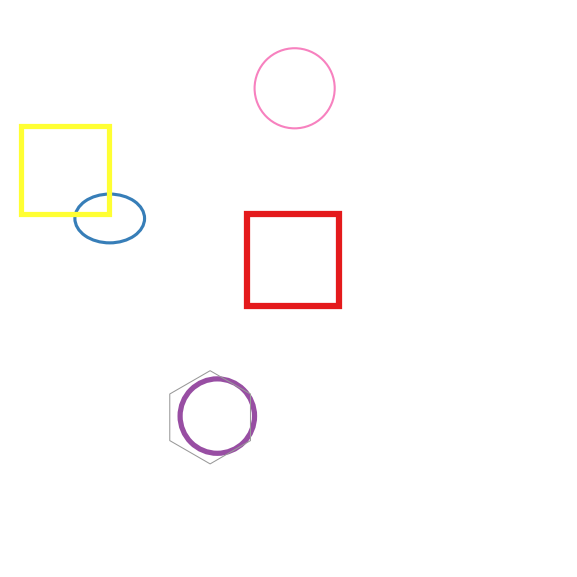[{"shape": "square", "thickness": 3, "radius": 0.4, "center": [0.507, 0.549]}, {"shape": "oval", "thickness": 1.5, "radius": 0.3, "center": [0.19, 0.621]}, {"shape": "circle", "thickness": 2.5, "radius": 0.32, "center": [0.376, 0.279]}, {"shape": "square", "thickness": 2.5, "radius": 0.38, "center": [0.112, 0.704]}, {"shape": "circle", "thickness": 1, "radius": 0.35, "center": [0.51, 0.846]}, {"shape": "hexagon", "thickness": 0.5, "radius": 0.4, "center": [0.364, 0.277]}]